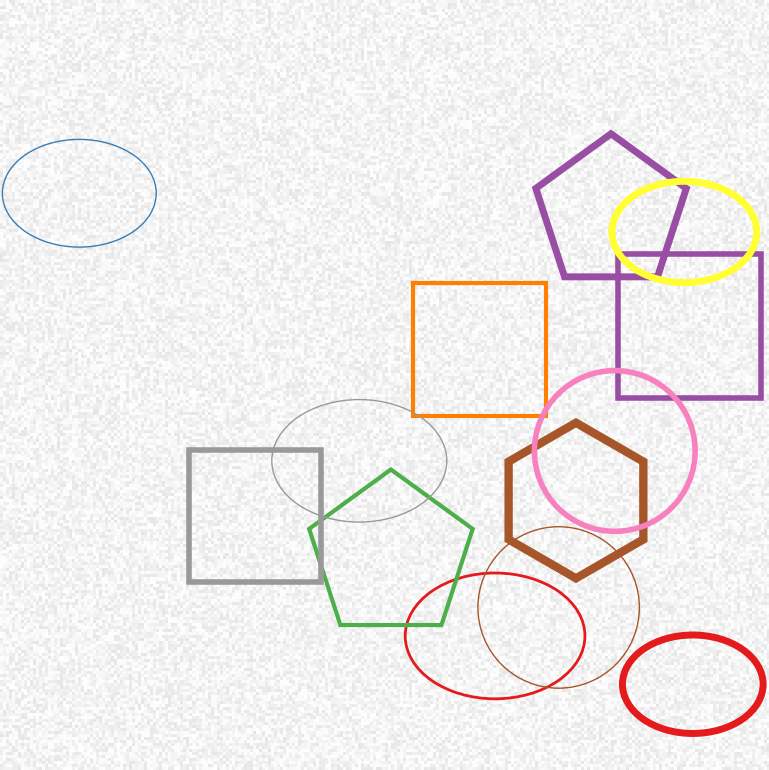[{"shape": "oval", "thickness": 2.5, "radius": 0.46, "center": [0.9, 0.111]}, {"shape": "oval", "thickness": 1, "radius": 0.58, "center": [0.643, 0.174]}, {"shape": "oval", "thickness": 0.5, "radius": 0.5, "center": [0.103, 0.749]}, {"shape": "pentagon", "thickness": 1.5, "radius": 0.56, "center": [0.508, 0.279]}, {"shape": "square", "thickness": 2, "radius": 0.47, "center": [0.896, 0.577]}, {"shape": "pentagon", "thickness": 2.5, "radius": 0.51, "center": [0.794, 0.724]}, {"shape": "square", "thickness": 1.5, "radius": 0.43, "center": [0.623, 0.546]}, {"shape": "oval", "thickness": 2.5, "radius": 0.47, "center": [0.889, 0.699]}, {"shape": "circle", "thickness": 0.5, "radius": 0.52, "center": [0.726, 0.211]}, {"shape": "hexagon", "thickness": 3, "radius": 0.51, "center": [0.748, 0.35]}, {"shape": "circle", "thickness": 2, "radius": 0.52, "center": [0.798, 0.414]}, {"shape": "oval", "thickness": 0.5, "radius": 0.57, "center": [0.467, 0.402]}, {"shape": "square", "thickness": 2, "radius": 0.43, "center": [0.331, 0.33]}]